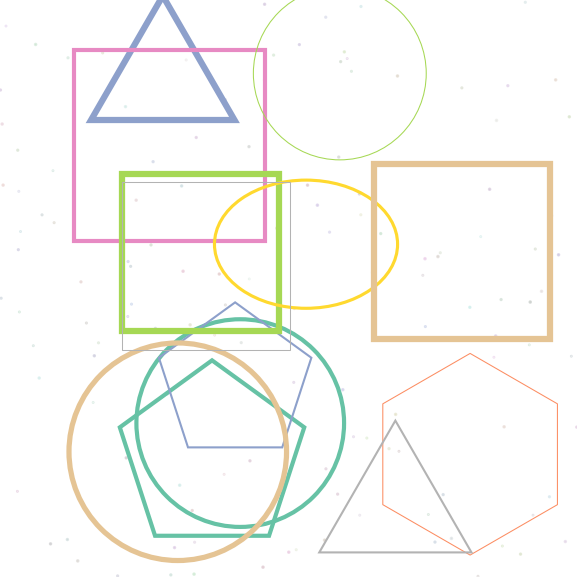[{"shape": "circle", "thickness": 2, "radius": 0.9, "center": [0.416, 0.267]}, {"shape": "pentagon", "thickness": 2, "radius": 0.84, "center": [0.367, 0.207]}, {"shape": "hexagon", "thickness": 0.5, "radius": 0.87, "center": [0.814, 0.213]}, {"shape": "triangle", "thickness": 3, "radius": 0.72, "center": [0.282, 0.863]}, {"shape": "pentagon", "thickness": 1, "radius": 0.69, "center": [0.407, 0.337]}, {"shape": "square", "thickness": 2, "radius": 0.82, "center": [0.293, 0.747]}, {"shape": "circle", "thickness": 0.5, "radius": 0.75, "center": [0.588, 0.872]}, {"shape": "square", "thickness": 3, "radius": 0.68, "center": [0.348, 0.562]}, {"shape": "oval", "thickness": 1.5, "radius": 0.79, "center": [0.53, 0.576]}, {"shape": "circle", "thickness": 2.5, "radius": 0.94, "center": [0.308, 0.217]}, {"shape": "square", "thickness": 3, "radius": 0.76, "center": [0.8, 0.564]}, {"shape": "triangle", "thickness": 1, "radius": 0.76, "center": [0.685, 0.119]}, {"shape": "square", "thickness": 0.5, "radius": 0.73, "center": [0.357, 0.539]}]